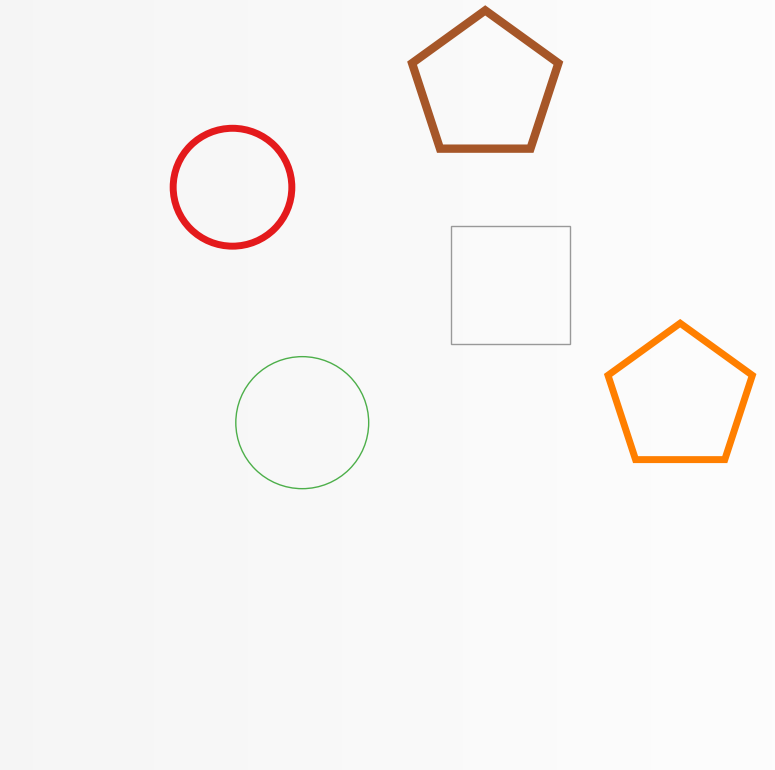[{"shape": "circle", "thickness": 2.5, "radius": 0.38, "center": [0.3, 0.757]}, {"shape": "circle", "thickness": 0.5, "radius": 0.43, "center": [0.39, 0.451]}, {"shape": "pentagon", "thickness": 2.5, "radius": 0.49, "center": [0.878, 0.482]}, {"shape": "pentagon", "thickness": 3, "radius": 0.5, "center": [0.626, 0.887]}, {"shape": "square", "thickness": 0.5, "radius": 0.38, "center": [0.659, 0.63]}]